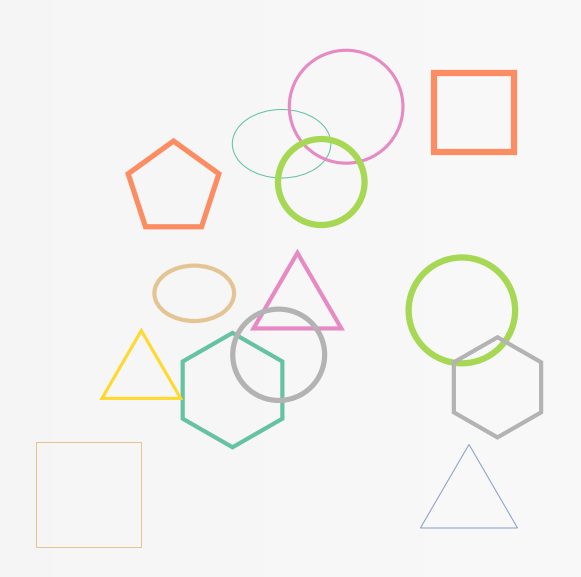[{"shape": "oval", "thickness": 0.5, "radius": 0.42, "center": [0.484, 0.75]}, {"shape": "hexagon", "thickness": 2, "radius": 0.5, "center": [0.4, 0.324]}, {"shape": "pentagon", "thickness": 2.5, "radius": 0.41, "center": [0.299, 0.673]}, {"shape": "square", "thickness": 3, "radius": 0.34, "center": [0.815, 0.805]}, {"shape": "triangle", "thickness": 0.5, "radius": 0.48, "center": [0.807, 0.133]}, {"shape": "circle", "thickness": 1.5, "radius": 0.49, "center": [0.595, 0.814]}, {"shape": "triangle", "thickness": 2, "radius": 0.44, "center": [0.512, 0.474]}, {"shape": "circle", "thickness": 3, "radius": 0.37, "center": [0.553, 0.684]}, {"shape": "circle", "thickness": 3, "radius": 0.46, "center": [0.795, 0.462]}, {"shape": "triangle", "thickness": 1.5, "radius": 0.39, "center": [0.243, 0.348]}, {"shape": "square", "thickness": 0.5, "radius": 0.45, "center": [0.153, 0.143]}, {"shape": "oval", "thickness": 2, "radius": 0.34, "center": [0.334, 0.491]}, {"shape": "circle", "thickness": 2.5, "radius": 0.4, "center": [0.479, 0.385]}, {"shape": "hexagon", "thickness": 2, "radius": 0.43, "center": [0.856, 0.328]}]